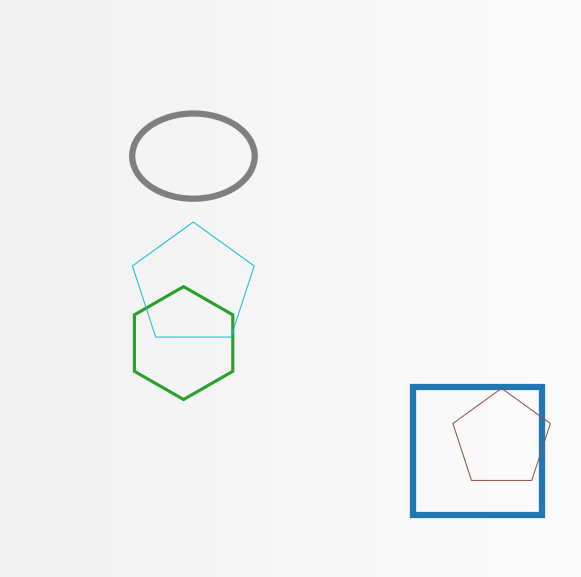[{"shape": "square", "thickness": 3, "radius": 0.55, "center": [0.821, 0.218]}, {"shape": "hexagon", "thickness": 1.5, "radius": 0.49, "center": [0.316, 0.405]}, {"shape": "pentagon", "thickness": 0.5, "radius": 0.44, "center": [0.863, 0.239]}, {"shape": "oval", "thickness": 3, "radius": 0.53, "center": [0.333, 0.729]}, {"shape": "pentagon", "thickness": 0.5, "radius": 0.55, "center": [0.333, 0.505]}]